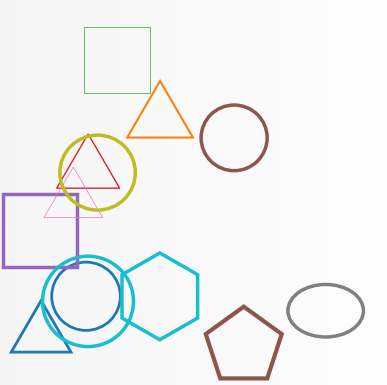[{"shape": "triangle", "thickness": 2, "radius": 0.45, "center": [0.106, 0.13]}, {"shape": "circle", "thickness": 2, "radius": 0.44, "center": [0.222, 0.23]}, {"shape": "triangle", "thickness": 1.5, "radius": 0.49, "center": [0.413, 0.692]}, {"shape": "square", "thickness": 0.5, "radius": 0.43, "center": [0.302, 0.845]}, {"shape": "triangle", "thickness": 1, "radius": 0.47, "center": [0.228, 0.558]}, {"shape": "square", "thickness": 2.5, "radius": 0.47, "center": [0.103, 0.401]}, {"shape": "pentagon", "thickness": 3, "radius": 0.52, "center": [0.629, 0.1]}, {"shape": "circle", "thickness": 2.5, "radius": 0.43, "center": [0.604, 0.642]}, {"shape": "triangle", "thickness": 0.5, "radius": 0.44, "center": [0.189, 0.479]}, {"shape": "oval", "thickness": 2.5, "radius": 0.49, "center": [0.84, 0.193]}, {"shape": "circle", "thickness": 2.5, "radius": 0.49, "center": [0.252, 0.552]}, {"shape": "circle", "thickness": 2.5, "radius": 0.59, "center": [0.227, 0.217]}, {"shape": "hexagon", "thickness": 2.5, "radius": 0.56, "center": [0.412, 0.23]}]